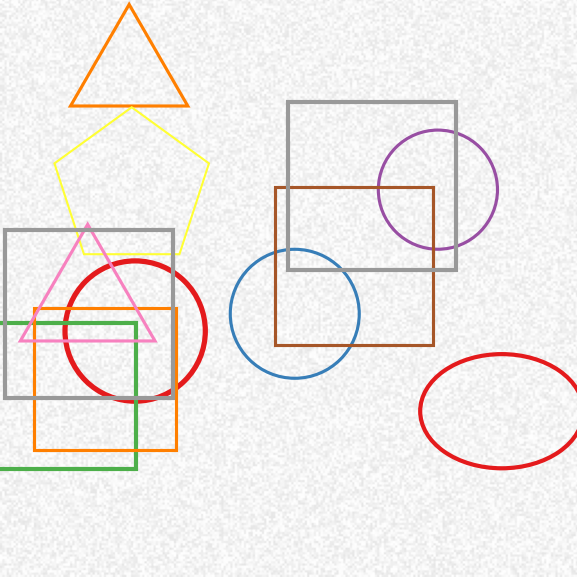[{"shape": "circle", "thickness": 2.5, "radius": 0.61, "center": [0.234, 0.426]}, {"shape": "oval", "thickness": 2, "radius": 0.71, "center": [0.869, 0.287]}, {"shape": "circle", "thickness": 1.5, "radius": 0.56, "center": [0.51, 0.456]}, {"shape": "square", "thickness": 2, "radius": 0.63, "center": [0.109, 0.313]}, {"shape": "circle", "thickness": 1.5, "radius": 0.52, "center": [0.758, 0.671]}, {"shape": "square", "thickness": 1.5, "radius": 0.62, "center": [0.182, 0.342]}, {"shape": "triangle", "thickness": 1.5, "radius": 0.59, "center": [0.224, 0.874]}, {"shape": "pentagon", "thickness": 1, "radius": 0.7, "center": [0.228, 0.673]}, {"shape": "square", "thickness": 1.5, "radius": 0.68, "center": [0.614, 0.538]}, {"shape": "triangle", "thickness": 1.5, "radius": 0.67, "center": [0.152, 0.476]}, {"shape": "square", "thickness": 2, "radius": 0.73, "center": [0.644, 0.678]}, {"shape": "square", "thickness": 2, "radius": 0.73, "center": [0.154, 0.456]}]